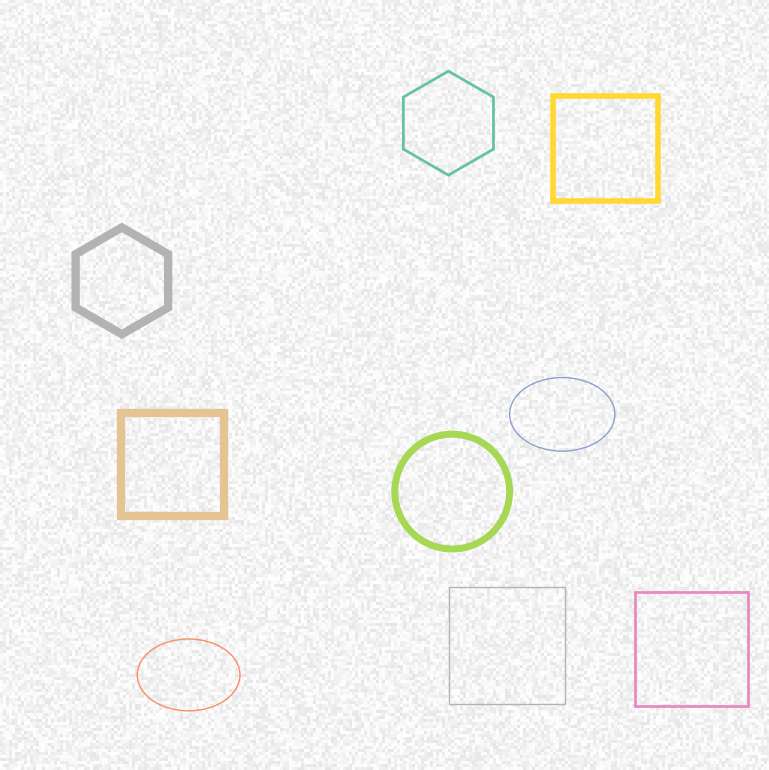[{"shape": "hexagon", "thickness": 1, "radius": 0.34, "center": [0.582, 0.84]}, {"shape": "oval", "thickness": 0.5, "radius": 0.33, "center": [0.245, 0.123]}, {"shape": "oval", "thickness": 0.5, "radius": 0.34, "center": [0.73, 0.462]}, {"shape": "square", "thickness": 1, "radius": 0.37, "center": [0.898, 0.157]}, {"shape": "circle", "thickness": 2.5, "radius": 0.37, "center": [0.587, 0.362]}, {"shape": "square", "thickness": 2, "radius": 0.34, "center": [0.786, 0.807]}, {"shape": "square", "thickness": 3, "radius": 0.33, "center": [0.224, 0.397]}, {"shape": "hexagon", "thickness": 3, "radius": 0.35, "center": [0.158, 0.635]}, {"shape": "square", "thickness": 0.5, "radius": 0.38, "center": [0.659, 0.162]}]